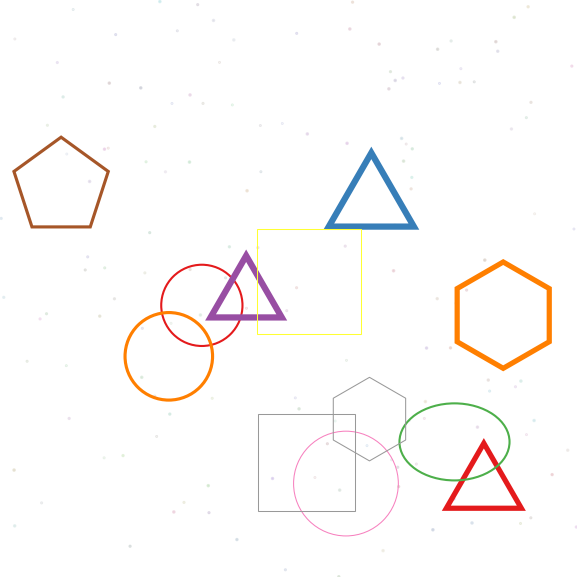[{"shape": "triangle", "thickness": 2.5, "radius": 0.38, "center": [0.838, 0.157]}, {"shape": "circle", "thickness": 1, "radius": 0.35, "center": [0.35, 0.47]}, {"shape": "triangle", "thickness": 3, "radius": 0.43, "center": [0.643, 0.649]}, {"shape": "oval", "thickness": 1, "radius": 0.48, "center": [0.787, 0.234]}, {"shape": "triangle", "thickness": 3, "radius": 0.36, "center": [0.426, 0.485]}, {"shape": "circle", "thickness": 1.5, "radius": 0.38, "center": [0.292, 0.382]}, {"shape": "hexagon", "thickness": 2.5, "radius": 0.46, "center": [0.871, 0.453]}, {"shape": "square", "thickness": 0.5, "radius": 0.45, "center": [0.535, 0.512]}, {"shape": "pentagon", "thickness": 1.5, "radius": 0.43, "center": [0.106, 0.676]}, {"shape": "circle", "thickness": 0.5, "radius": 0.45, "center": [0.599, 0.162]}, {"shape": "square", "thickness": 0.5, "radius": 0.42, "center": [0.531, 0.198]}, {"shape": "hexagon", "thickness": 0.5, "radius": 0.36, "center": [0.64, 0.273]}]